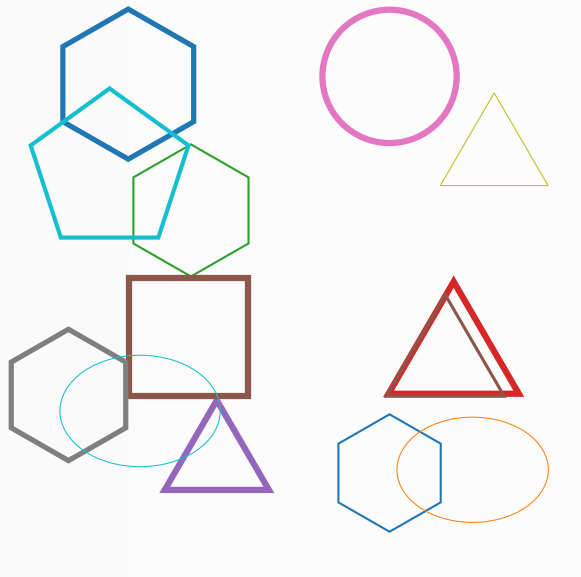[{"shape": "hexagon", "thickness": 1, "radius": 0.51, "center": [0.67, 0.18]}, {"shape": "hexagon", "thickness": 2.5, "radius": 0.65, "center": [0.221, 0.853]}, {"shape": "oval", "thickness": 0.5, "radius": 0.65, "center": [0.813, 0.186]}, {"shape": "hexagon", "thickness": 1, "radius": 0.57, "center": [0.328, 0.635]}, {"shape": "triangle", "thickness": 3, "radius": 0.65, "center": [0.781, 0.382]}, {"shape": "triangle", "thickness": 3, "radius": 0.52, "center": [0.373, 0.203]}, {"shape": "triangle", "thickness": 1.5, "radius": 0.59, "center": [0.766, 0.372]}, {"shape": "square", "thickness": 3, "radius": 0.51, "center": [0.325, 0.416]}, {"shape": "circle", "thickness": 3, "radius": 0.58, "center": [0.67, 0.867]}, {"shape": "hexagon", "thickness": 2.5, "radius": 0.57, "center": [0.118, 0.315]}, {"shape": "triangle", "thickness": 0.5, "radius": 0.54, "center": [0.85, 0.731]}, {"shape": "oval", "thickness": 0.5, "radius": 0.69, "center": [0.241, 0.287]}, {"shape": "pentagon", "thickness": 2, "radius": 0.71, "center": [0.189, 0.703]}]